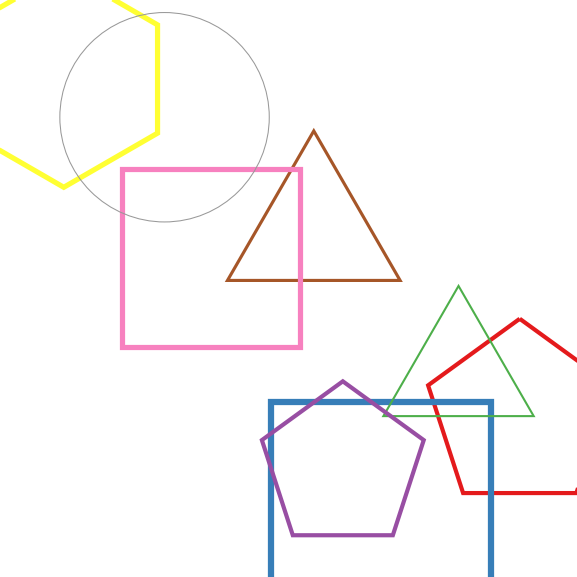[{"shape": "pentagon", "thickness": 2, "radius": 0.83, "center": [0.9, 0.28]}, {"shape": "square", "thickness": 3, "radius": 0.95, "center": [0.66, 0.113]}, {"shape": "triangle", "thickness": 1, "radius": 0.75, "center": [0.794, 0.354]}, {"shape": "pentagon", "thickness": 2, "radius": 0.74, "center": [0.594, 0.192]}, {"shape": "hexagon", "thickness": 2.5, "radius": 0.94, "center": [0.11, 0.862]}, {"shape": "triangle", "thickness": 1.5, "radius": 0.86, "center": [0.543, 0.6]}, {"shape": "square", "thickness": 2.5, "radius": 0.77, "center": [0.366, 0.552]}, {"shape": "circle", "thickness": 0.5, "radius": 0.91, "center": [0.285, 0.796]}]